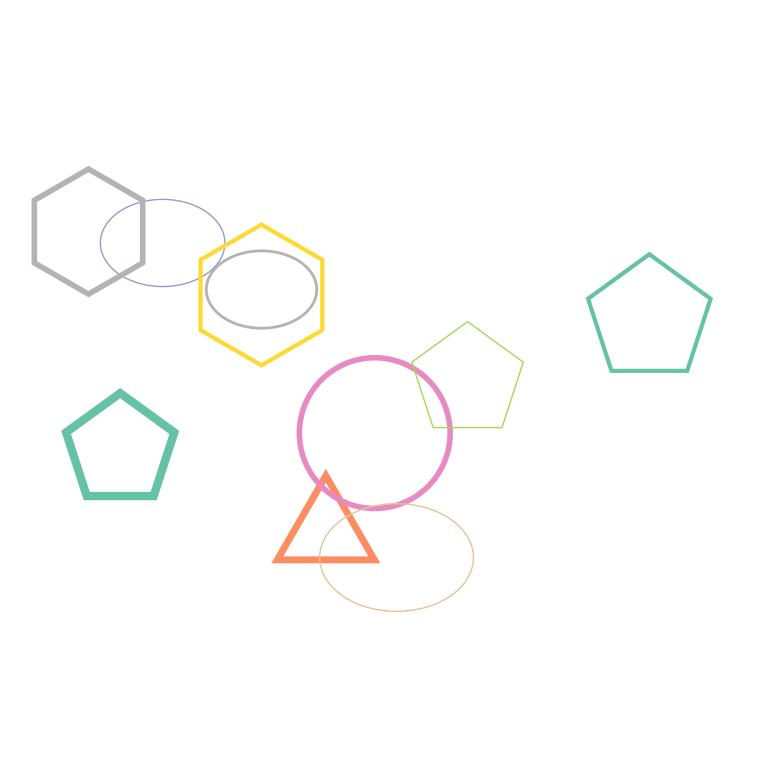[{"shape": "pentagon", "thickness": 1.5, "radius": 0.42, "center": [0.843, 0.586]}, {"shape": "pentagon", "thickness": 3, "radius": 0.37, "center": [0.156, 0.416]}, {"shape": "triangle", "thickness": 2.5, "radius": 0.36, "center": [0.423, 0.309]}, {"shape": "oval", "thickness": 0.5, "radius": 0.4, "center": [0.211, 0.684]}, {"shape": "circle", "thickness": 2, "radius": 0.49, "center": [0.487, 0.437]}, {"shape": "pentagon", "thickness": 0.5, "radius": 0.38, "center": [0.607, 0.506]}, {"shape": "hexagon", "thickness": 1.5, "radius": 0.46, "center": [0.34, 0.617]}, {"shape": "oval", "thickness": 0.5, "radius": 0.5, "center": [0.515, 0.276]}, {"shape": "hexagon", "thickness": 2, "radius": 0.41, "center": [0.115, 0.699]}, {"shape": "oval", "thickness": 1, "radius": 0.36, "center": [0.34, 0.624]}]